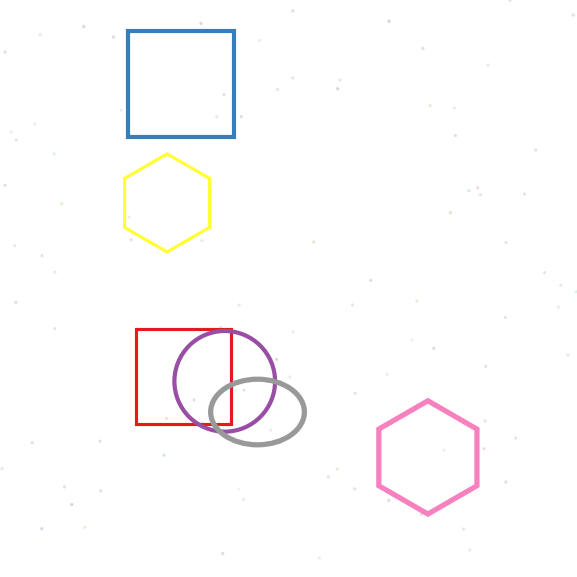[{"shape": "square", "thickness": 1.5, "radius": 0.41, "center": [0.318, 0.348]}, {"shape": "square", "thickness": 2, "radius": 0.46, "center": [0.313, 0.853]}, {"shape": "circle", "thickness": 2, "radius": 0.44, "center": [0.389, 0.339]}, {"shape": "hexagon", "thickness": 1.5, "radius": 0.42, "center": [0.289, 0.648]}, {"shape": "hexagon", "thickness": 2.5, "radius": 0.49, "center": [0.741, 0.207]}, {"shape": "oval", "thickness": 2.5, "radius": 0.41, "center": [0.446, 0.286]}]